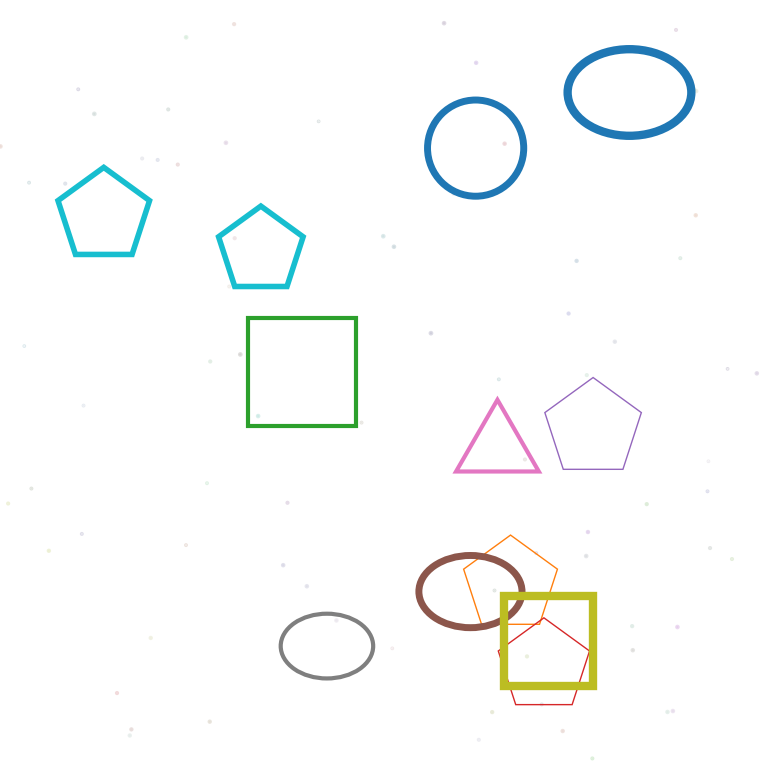[{"shape": "oval", "thickness": 3, "radius": 0.4, "center": [0.818, 0.88]}, {"shape": "circle", "thickness": 2.5, "radius": 0.31, "center": [0.618, 0.808]}, {"shape": "pentagon", "thickness": 0.5, "radius": 0.32, "center": [0.663, 0.241]}, {"shape": "square", "thickness": 1.5, "radius": 0.35, "center": [0.393, 0.516]}, {"shape": "pentagon", "thickness": 0.5, "radius": 0.31, "center": [0.706, 0.135]}, {"shape": "pentagon", "thickness": 0.5, "radius": 0.33, "center": [0.77, 0.444]}, {"shape": "oval", "thickness": 2.5, "radius": 0.33, "center": [0.611, 0.232]}, {"shape": "triangle", "thickness": 1.5, "radius": 0.31, "center": [0.646, 0.419]}, {"shape": "oval", "thickness": 1.5, "radius": 0.3, "center": [0.425, 0.161]}, {"shape": "square", "thickness": 3, "radius": 0.29, "center": [0.713, 0.168]}, {"shape": "pentagon", "thickness": 2, "radius": 0.31, "center": [0.135, 0.72]}, {"shape": "pentagon", "thickness": 2, "radius": 0.29, "center": [0.339, 0.675]}]